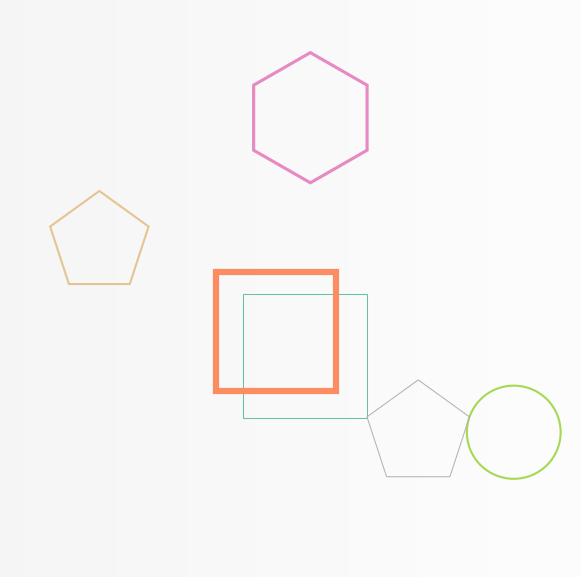[{"shape": "square", "thickness": 0.5, "radius": 0.53, "center": [0.524, 0.382]}, {"shape": "square", "thickness": 3, "radius": 0.52, "center": [0.474, 0.425]}, {"shape": "hexagon", "thickness": 1.5, "radius": 0.56, "center": [0.534, 0.795]}, {"shape": "circle", "thickness": 1, "radius": 0.4, "center": [0.884, 0.251]}, {"shape": "pentagon", "thickness": 1, "radius": 0.45, "center": [0.171, 0.579]}, {"shape": "pentagon", "thickness": 0.5, "radius": 0.46, "center": [0.72, 0.249]}]